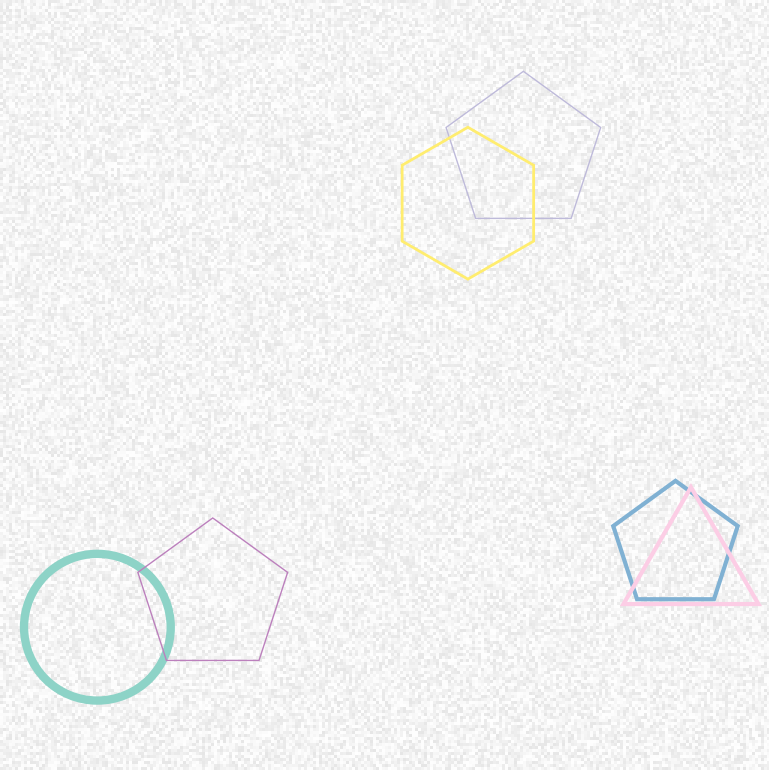[{"shape": "circle", "thickness": 3, "radius": 0.48, "center": [0.126, 0.185]}, {"shape": "pentagon", "thickness": 0.5, "radius": 0.53, "center": [0.68, 0.802]}, {"shape": "pentagon", "thickness": 1.5, "radius": 0.43, "center": [0.877, 0.291]}, {"shape": "triangle", "thickness": 1.5, "radius": 0.51, "center": [0.897, 0.266]}, {"shape": "pentagon", "thickness": 0.5, "radius": 0.51, "center": [0.276, 0.225]}, {"shape": "hexagon", "thickness": 1, "radius": 0.49, "center": [0.608, 0.736]}]